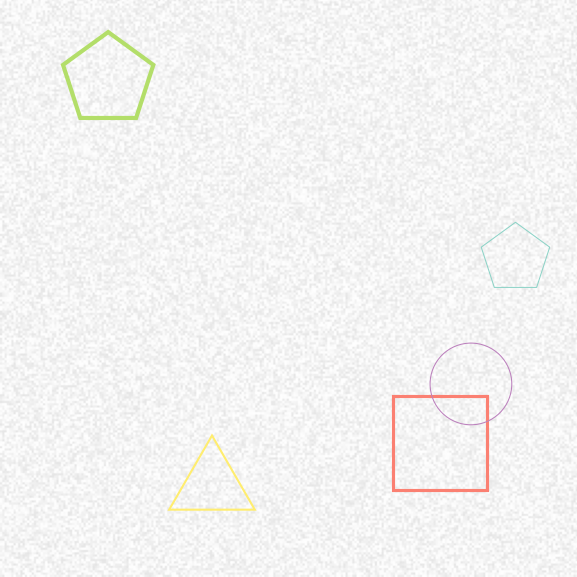[{"shape": "pentagon", "thickness": 0.5, "radius": 0.31, "center": [0.893, 0.552]}, {"shape": "square", "thickness": 1.5, "radius": 0.41, "center": [0.761, 0.232]}, {"shape": "pentagon", "thickness": 2, "radius": 0.41, "center": [0.187, 0.861]}, {"shape": "circle", "thickness": 0.5, "radius": 0.35, "center": [0.815, 0.334]}, {"shape": "triangle", "thickness": 1, "radius": 0.43, "center": [0.367, 0.159]}]